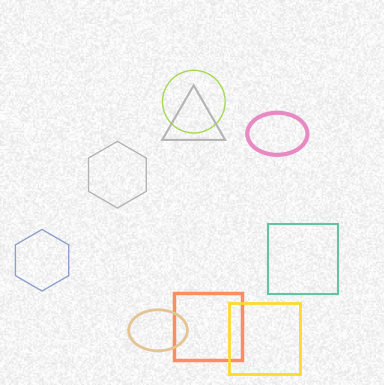[{"shape": "square", "thickness": 1.5, "radius": 0.45, "center": [0.788, 0.326]}, {"shape": "square", "thickness": 2.5, "radius": 0.44, "center": [0.54, 0.152]}, {"shape": "hexagon", "thickness": 1, "radius": 0.4, "center": [0.109, 0.324]}, {"shape": "oval", "thickness": 3, "radius": 0.39, "center": [0.72, 0.652]}, {"shape": "circle", "thickness": 1, "radius": 0.41, "center": [0.503, 0.736]}, {"shape": "square", "thickness": 2, "radius": 0.46, "center": [0.686, 0.12]}, {"shape": "oval", "thickness": 2, "radius": 0.38, "center": [0.41, 0.142]}, {"shape": "hexagon", "thickness": 1, "radius": 0.43, "center": [0.305, 0.546]}, {"shape": "triangle", "thickness": 1.5, "radius": 0.47, "center": [0.503, 0.684]}]